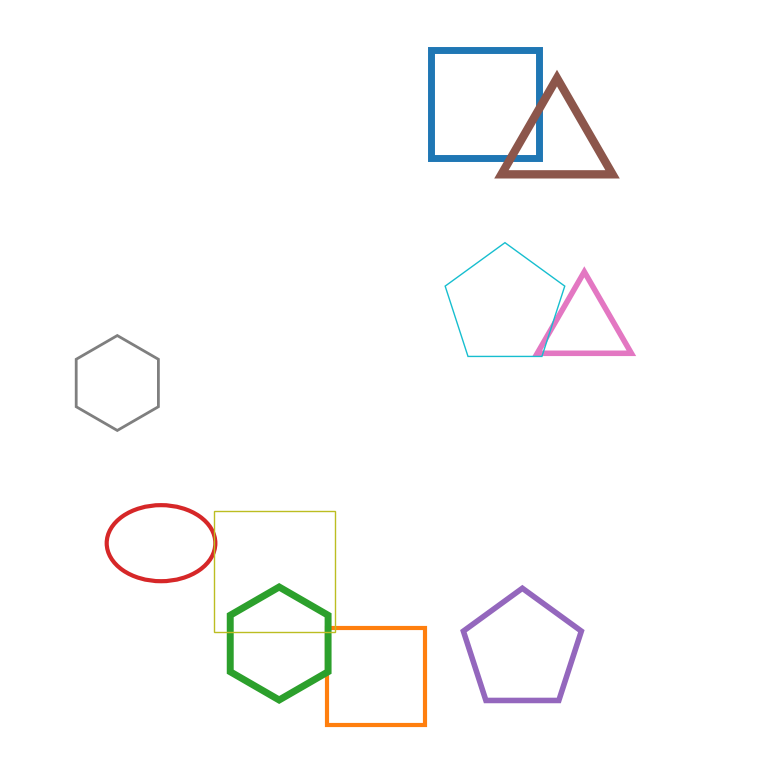[{"shape": "square", "thickness": 2.5, "radius": 0.35, "center": [0.63, 0.865]}, {"shape": "square", "thickness": 1.5, "radius": 0.32, "center": [0.488, 0.121]}, {"shape": "hexagon", "thickness": 2.5, "radius": 0.37, "center": [0.363, 0.164]}, {"shape": "oval", "thickness": 1.5, "radius": 0.35, "center": [0.209, 0.295]}, {"shape": "pentagon", "thickness": 2, "radius": 0.4, "center": [0.678, 0.155]}, {"shape": "triangle", "thickness": 3, "radius": 0.42, "center": [0.723, 0.815]}, {"shape": "triangle", "thickness": 2, "radius": 0.35, "center": [0.759, 0.576]}, {"shape": "hexagon", "thickness": 1, "radius": 0.31, "center": [0.152, 0.503]}, {"shape": "square", "thickness": 0.5, "radius": 0.39, "center": [0.357, 0.258]}, {"shape": "pentagon", "thickness": 0.5, "radius": 0.41, "center": [0.656, 0.603]}]